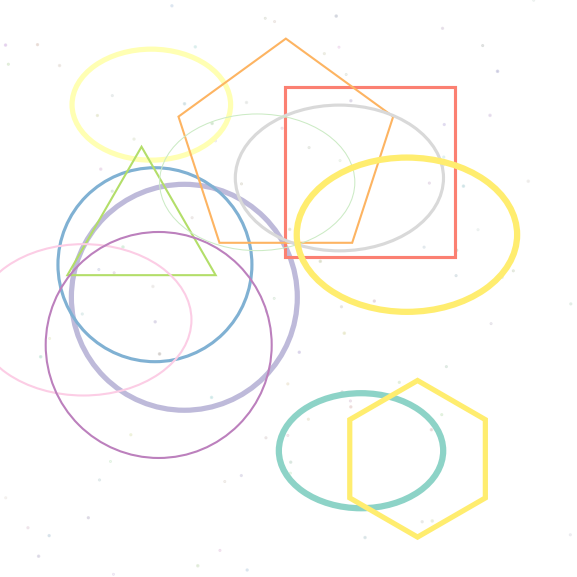[{"shape": "oval", "thickness": 3, "radius": 0.71, "center": [0.625, 0.219]}, {"shape": "oval", "thickness": 2.5, "radius": 0.69, "center": [0.262, 0.818]}, {"shape": "circle", "thickness": 2.5, "radius": 0.98, "center": [0.319, 0.484]}, {"shape": "square", "thickness": 1.5, "radius": 0.74, "center": [0.64, 0.702]}, {"shape": "circle", "thickness": 1.5, "radius": 0.84, "center": [0.268, 0.541]}, {"shape": "pentagon", "thickness": 1, "radius": 0.98, "center": [0.495, 0.737]}, {"shape": "triangle", "thickness": 1, "radius": 0.74, "center": [0.245, 0.597]}, {"shape": "oval", "thickness": 1, "radius": 0.94, "center": [0.144, 0.445]}, {"shape": "oval", "thickness": 1.5, "radius": 0.9, "center": [0.588, 0.691]}, {"shape": "circle", "thickness": 1, "radius": 0.98, "center": [0.275, 0.402]}, {"shape": "oval", "thickness": 0.5, "radius": 0.85, "center": [0.445, 0.683]}, {"shape": "oval", "thickness": 3, "radius": 0.95, "center": [0.705, 0.593]}, {"shape": "hexagon", "thickness": 2.5, "radius": 0.68, "center": [0.723, 0.205]}]